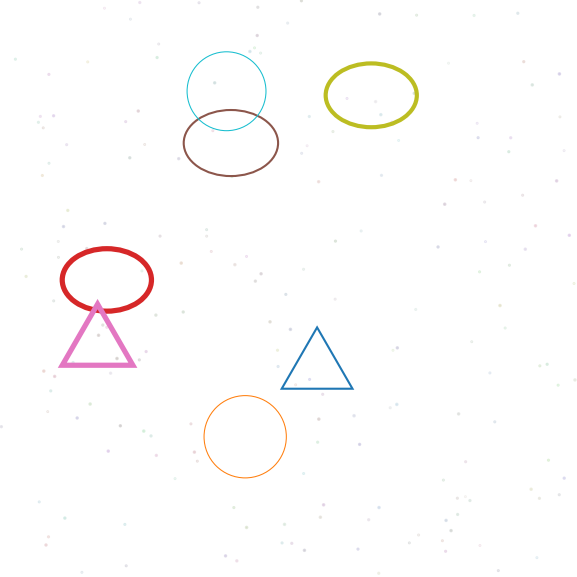[{"shape": "triangle", "thickness": 1, "radius": 0.35, "center": [0.549, 0.361]}, {"shape": "circle", "thickness": 0.5, "radius": 0.36, "center": [0.425, 0.243]}, {"shape": "oval", "thickness": 2.5, "radius": 0.39, "center": [0.185, 0.514]}, {"shape": "oval", "thickness": 1, "radius": 0.41, "center": [0.4, 0.751]}, {"shape": "triangle", "thickness": 2.5, "radius": 0.35, "center": [0.169, 0.402]}, {"shape": "oval", "thickness": 2, "radius": 0.39, "center": [0.643, 0.834]}, {"shape": "circle", "thickness": 0.5, "radius": 0.34, "center": [0.392, 0.841]}]